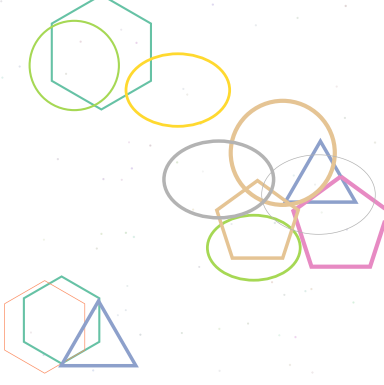[{"shape": "hexagon", "thickness": 1.5, "radius": 0.57, "center": [0.16, 0.169]}, {"shape": "hexagon", "thickness": 1.5, "radius": 0.74, "center": [0.263, 0.864]}, {"shape": "hexagon", "thickness": 0.5, "radius": 0.6, "center": [0.116, 0.151]}, {"shape": "triangle", "thickness": 2.5, "radius": 0.53, "center": [0.832, 0.528]}, {"shape": "triangle", "thickness": 2.5, "radius": 0.56, "center": [0.256, 0.106]}, {"shape": "pentagon", "thickness": 3, "radius": 0.65, "center": [0.885, 0.412]}, {"shape": "circle", "thickness": 1.5, "radius": 0.58, "center": [0.193, 0.83]}, {"shape": "oval", "thickness": 2, "radius": 0.6, "center": [0.659, 0.357]}, {"shape": "oval", "thickness": 2, "radius": 0.67, "center": [0.462, 0.766]}, {"shape": "circle", "thickness": 3, "radius": 0.68, "center": [0.734, 0.603]}, {"shape": "pentagon", "thickness": 2.5, "radius": 0.56, "center": [0.669, 0.42]}, {"shape": "oval", "thickness": 2.5, "radius": 0.71, "center": [0.568, 0.534]}, {"shape": "oval", "thickness": 0.5, "radius": 0.74, "center": [0.827, 0.495]}]